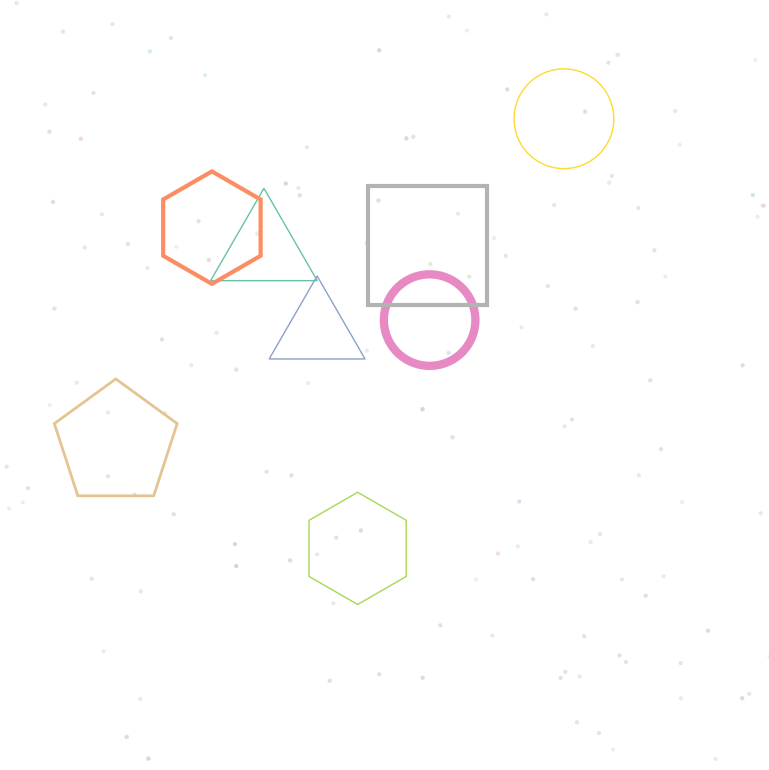[{"shape": "triangle", "thickness": 0.5, "radius": 0.4, "center": [0.343, 0.675]}, {"shape": "hexagon", "thickness": 1.5, "radius": 0.37, "center": [0.275, 0.704]}, {"shape": "triangle", "thickness": 0.5, "radius": 0.36, "center": [0.412, 0.57]}, {"shape": "circle", "thickness": 3, "radius": 0.3, "center": [0.558, 0.584]}, {"shape": "hexagon", "thickness": 0.5, "radius": 0.36, "center": [0.464, 0.288]}, {"shape": "circle", "thickness": 0.5, "radius": 0.32, "center": [0.732, 0.846]}, {"shape": "pentagon", "thickness": 1, "radius": 0.42, "center": [0.15, 0.424]}, {"shape": "square", "thickness": 1.5, "radius": 0.39, "center": [0.555, 0.681]}]